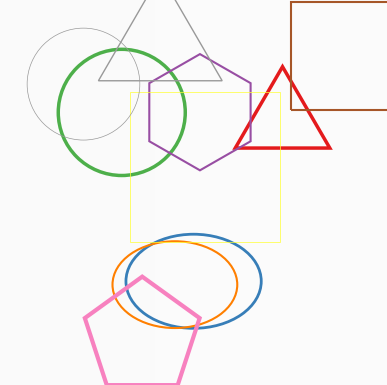[{"shape": "triangle", "thickness": 2.5, "radius": 0.7, "center": [0.729, 0.686]}, {"shape": "oval", "thickness": 2, "radius": 0.87, "center": [0.5, 0.269]}, {"shape": "circle", "thickness": 2.5, "radius": 0.82, "center": [0.314, 0.708]}, {"shape": "hexagon", "thickness": 1.5, "radius": 0.75, "center": [0.516, 0.709]}, {"shape": "oval", "thickness": 1.5, "radius": 0.8, "center": [0.451, 0.261]}, {"shape": "square", "thickness": 0.5, "radius": 0.97, "center": [0.528, 0.566]}, {"shape": "square", "thickness": 1.5, "radius": 0.7, "center": [0.893, 0.855]}, {"shape": "pentagon", "thickness": 3, "radius": 0.78, "center": [0.367, 0.126]}, {"shape": "triangle", "thickness": 1, "radius": 0.92, "center": [0.414, 0.882]}, {"shape": "circle", "thickness": 0.5, "radius": 0.73, "center": [0.215, 0.782]}]